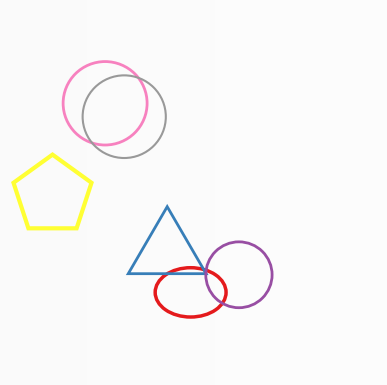[{"shape": "oval", "thickness": 2.5, "radius": 0.46, "center": [0.492, 0.241]}, {"shape": "triangle", "thickness": 2, "radius": 0.58, "center": [0.431, 0.347]}, {"shape": "circle", "thickness": 2, "radius": 0.43, "center": [0.617, 0.286]}, {"shape": "pentagon", "thickness": 3, "radius": 0.53, "center": [0.136, 0.493]}, {"shape": "circle", "thickness": 2, "radius": 0.54, "center": [0.271, 0.732]}, {"shape": "circle", "thickness": 1.5, "radius": 0.54, "center": [0.321, 0.697]}]